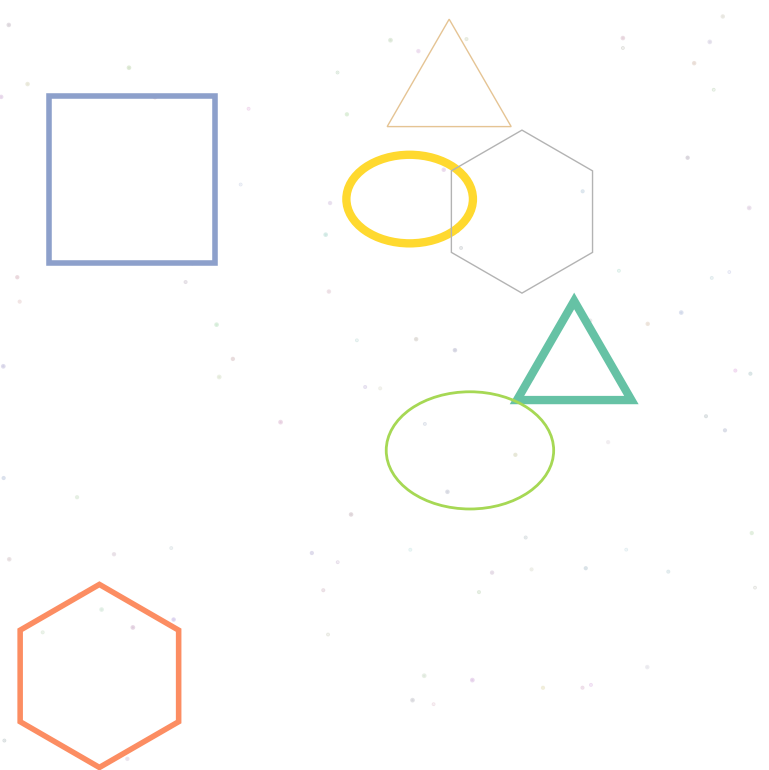[{"shape": "triangle", "thickness": 3, "radius": 0.43, "center": [0.746, 0.523]}, {"shape": "hexagon", "thickness": 2, "radius": 0.59, "center": [0.129, 0.122]}, {"shape": "square", "thickness": 2, "radius": 0.54, "center": [0.171, 0.767]}, {"shape": "oval", "thickness": 1, "radius": 0.54, "center": [0.61, 0.415]}, {"shape": "oval", "thickness": 3, "radius": 0.41, "center": [0.532, 0.741]}, {"shape": "triangle", "thickness": 0.5, "radius": 0.46, "center": [0.583, 0.882]}, {"shape": "hexagon", "thickness": 0.5, "radius": 0.53, "center": [0.678, 0.725]}]